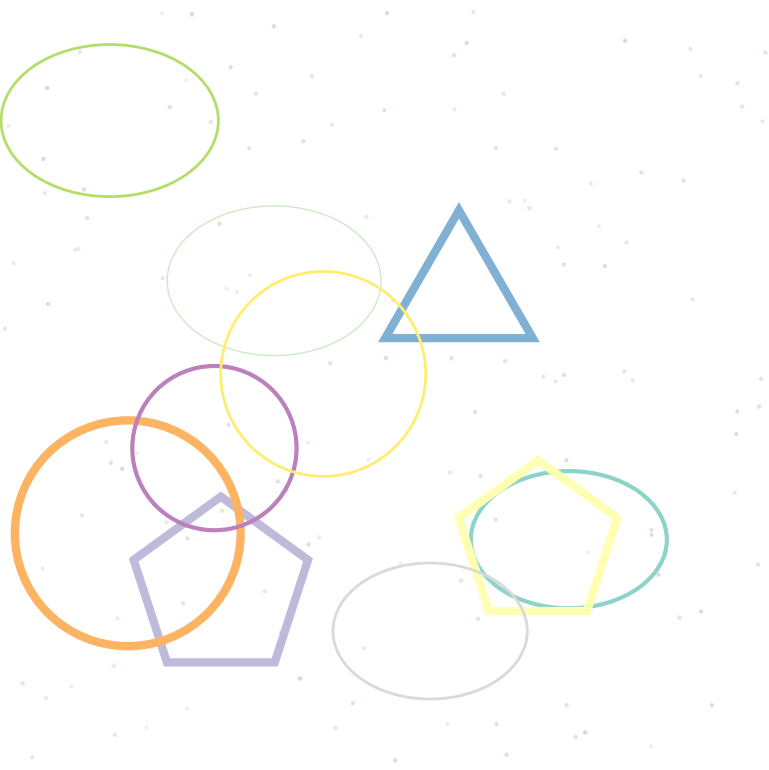[{"shape": "oval", "thickness": 1.5, "radius": 0.64, "center": [0.739, 0.299]}, {"shape": "pentagon", "thickness": 3, "radius": 0.54, "center": [0.699, 0.294]}, {"shape": "pentagon", "thickness": 3, "radius": 0.6, "center": [0.287, 0.236]}, {"shape": "triangle", "thickness": 3, "radius": 0.55, "center": [0.596, 0.616]}, {"shape": "circle", "thickness": 3, "radius": 0.73, "center": [0.166, 0.307]}, {"shape": "oval", "thickness": 1, "radius": 0.71, "center": [0.142, 0.843]}, {"shape": "oval", "thickness": 1, "radius": 0.63, "center": [0.559, 0.18]}, {"shape": "circle", "thickness": 1.5, "radius": 0.53, "center": [0.278, 0.418]}, {"shape": "oval", "thickness": 0.5, "radius": 0.69, "center": [0.356, 0.635]}, {"shape": "circle", "thickness": 1, "radius": 0.67, "center": [0.42, 0.514]}]